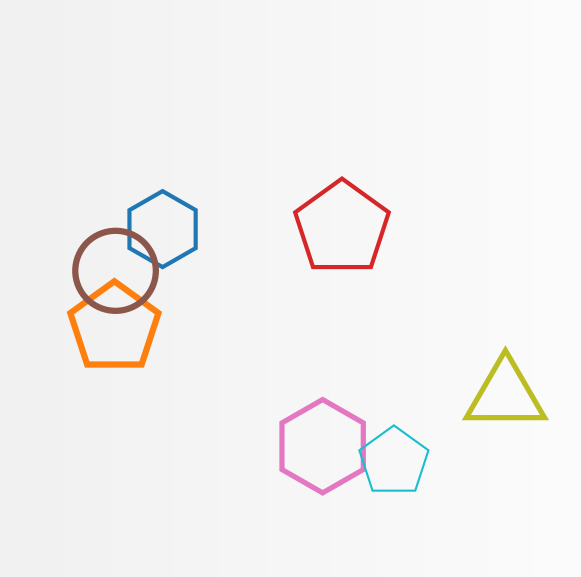[{"shape": "hexagon", "thickness": 2, "radius": 0.33, "center": [0.28, 0.602]}, {"shape": "pentagon", "thickness": 3, "radius": 0.4, "center": [0.197, 0.432]}, {"shape": "pentagon", "thickness": 2, "radius": 0.42, "center": [0.588, 0.605]}, {"shape": "circle", "thickness": 3, "radius": 0.35, "center": [0.199, 0.53]}, {"shape": "hexagon", "thickness": 2.5, "radius": 0.4, "center": [0.555, 0.226]}, {"shape": "triangle", "thickness": 2.5, "radius": 0.39, "center": [0.87, 0.315]}, {"shape": "pentagon", "thickness": 1, "radius": 0.31, "center": [0.678, 0.2]}]